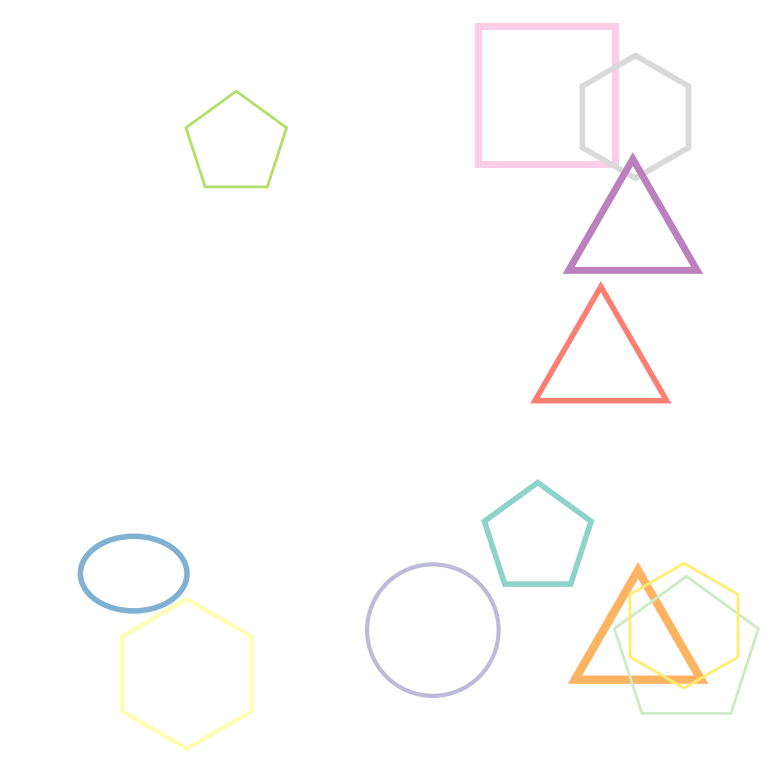[{"shape": "pentagon", "thickness": 2, "radius": 0.36, "center": [0.698, 0.3]}, {"shape": "hexagon", "thickness": 1.5, "radius": 0.49, "center": [0.243, 0.125]}, {"shape": "circle", "thickness": 1.5, "radius": 0.43, "center": [0.562, 0.182]}, {"shape": "triangle", "thickness": 2, "radius": 0.49, "center": [0.78, 0.529]}, {"shape": "oval", "thickness": 2, "radius": 0.35, "center": [0.174, 0.255]}, {"shape": "triangle", "thickness": 3, "radius": 0.47, "center": [0.829, 0.165]}, {"shape": "pentagon", "thickness": 1, "radius": 0.34, "center": [0.307, 0.813]}, {"shape": "square", "thickness": 2.5, "radius": 0.45, "center": [0.71, 0.877]}, {"shape": "hexagon", "thickness": 2, "radius": 0.4, "center": [0.825, 0.848]}, {"shape": "triangle", "thickness": 2.5, "radius": 0.48, "center": [0.822, 0.697]}, {"shape": "pentagon", "thickness": 1, "radius": 0.49, "center": [0.891, 0.153]}, {"shape": "hexagon", "thickness": 1, "radius": 0.41, "center": [0.888, 0.187]}]